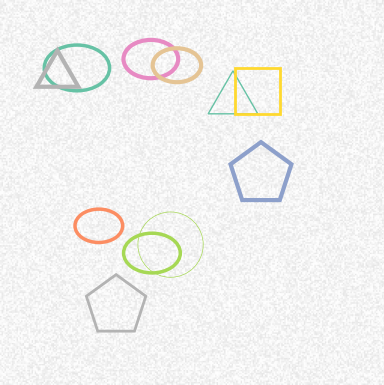[{"shape": "triangle", "thickness": 1, "radius": 0.37, "center": [0.605, 0.742]}, {"shape": "oval", "thickness": 2.5, "radius": 0.42, "center": [0.2, 0.824]}, {"shape": "oval", "thickness": 2.5, "radius": 0.31, "center": [0.257, 0.413]}, {"shape": "pentagon", "thickness": 3, "radius": 0.42, "center": [0.678, 0.548]}, {"shape": "oval", "thickness": 3, "radius": 0.36, "center": [0.392, 0.847]}, {"shape": "circle", "thickness": 0.5, "radius": 0.42, "center": [0.443, 0.365]}, {"shape": "oval", "thickness": 2.5, "radius": 0.37, "center": [0.395, 0.343]}, {"shape": "square", "thickness": 2, "radius": 0.29, "center": [0.67, 0.764]}, {"shape": "oval", "thickness": 3, "radius": 0.31, "center": [0.46, 0.831]}, {"shape": "triangle", "thickness": 3, "radius": 0.31, "center": [0.149, 0.806]}, {"shape": "pentagon", "thickness": 2, "radius": 0.41, "center": [0.302, 0.206]}]